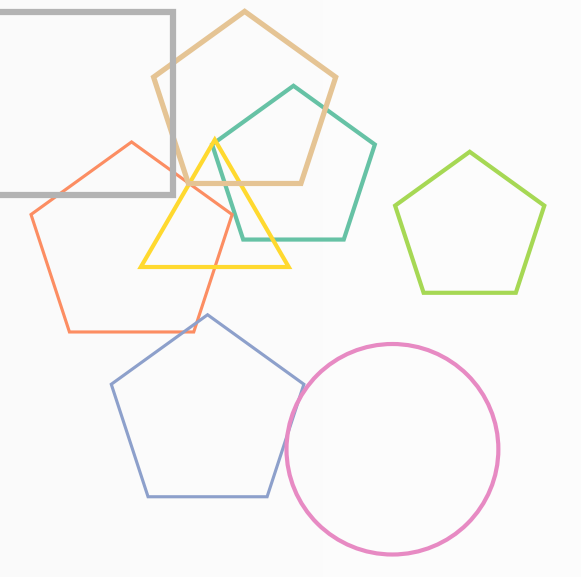[{"shape": "pentagon", "thickness": 2, "radius": 0.74, "center": [0.505, 0.703]}, {"shape": "pentagon", "thickness": 1.5, "radius": 0.91, "center": [0.226, 0.571]}, {"shape": "pentagon", "thickness": 1.5, "radius": 0.87, "center": [0.357, 0.28]}, {"shape": "circle", "thickness": 2, "radius": 0.91, "center": [0.675, 0.221]}, {"shape": "pentagon", "thickness": 2, "radius": 0.67, "center": [0.808, 0.601]}, {"shape": "triangle", "thickness": 2, "radius": 0.73, "center": [0.37, 0.61]}, {"shape": "pentagon", "thickness": 2.5, "radius": 0.82, "center": [0.421, 0.815]}, {"shape": "square", "thickness": 3, "radius": 0.79, "center": [0.139, 0.819]}]